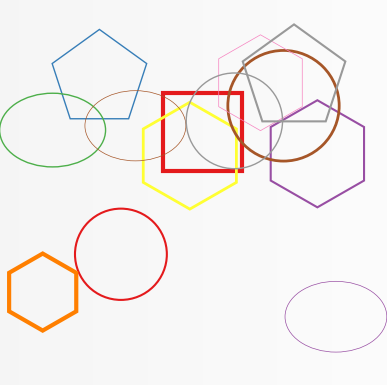[{"shape": "circle", "thickness": 1.5, "radius": 0.59, "center": [0.312, 0.34]}, {"shape": "square", "thickness": 3, "radius": 0.51, "center": [0.522, 0.657]}, {"shape": "pentagon", "thickness": 1, "radius": 0.64, "center": [0.257, 0.795]}, {"shape": "oval", "thickness": 1, "radius": 0.68, "center": [0.136, 0.662]}, {"shape": "hexagon", "thickness": 1.5, "radius": 0.7, "center": [0.819, 0.601]}, {"shape": "oval", "thickness": 0.5, "radius": 0.66, "center": [0.867, 0.177]}, {"shape": "hexagon", "thickness": 3, "radius": 0.5, "center": [0.11, 0.241]}, {"shape": "hexagon", "thickness": 2, "radius": 0.69, "center": [0.49, 0.596]}, {"shape": "oval", "thickness": 0.5, "radius": 0.65, "center": [0.349, 0.673]}, {"shape": "circle", "thickness": 2, "radius": 0.72, "center": [0.732, 0.725]}, {"shape": "hexagon", "thickness": 0.5, "radius": 0.62, "center": [0.672, 0.785]}, {"shape": "pentagon", "thickness": 1.5, "radius": 0.7, "center": [0.759, 0.797]}, {"shape": "circle", "thickness": 1, "radius": 0.62, "center": [0.605, 0.686]}]